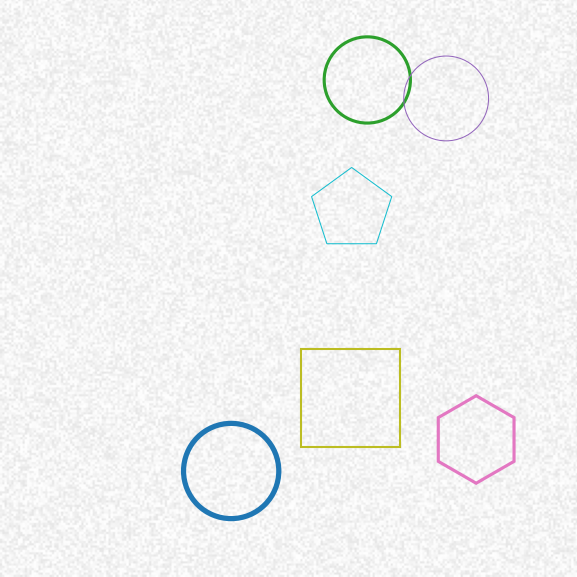[{"shape": "circle", "thickness": 2.5, "radius": 0.41, "center": [0.4, 0.184]}, {"shape": "circle", "thickness": 1.5, "radius": 0.37, "center": [0.636, 0.861]}, {"shape": "circle", "thickness": 0.5, "radius": 0.37, "center": [0.773, 0.829]}, {"shape": "hexagon", "thickness": 1.5, "radius": 0.38, "center": [0.825, 0.238]}, {"shape": "square", "thickness": 1, "radius": 0.43, "center": [0.607, 0.31]}, {"shape": "pentagon", "thickness": 0.5, "radius": 0.36, "center": [0.609, 0.636]}]